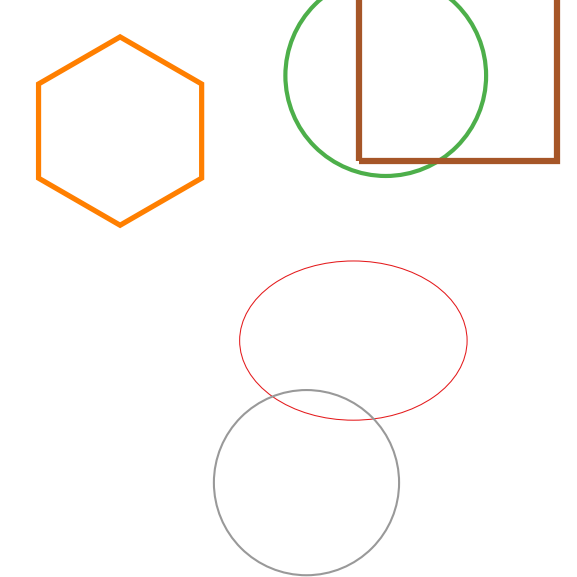[{"shape": "oval", "thickness": 0.5, "radius": 0.98, "center": [0.612, 0.409]}, {"shape": "circle", "thickness": 2, "radius": 0.87, "center": [0.668, 0.868]}, {"shape": "hexagon", "thickness": 2.5, "radius": 0.82, "center": [0.208, 0.772]}, {"shape": "square", "thickness": 3, "radius": 0.86, "center": [0.793, 0.892]}, {"shape": "circle", "thickness": 1, "radius": 0.8, "center": [0.531, 0.163]}]